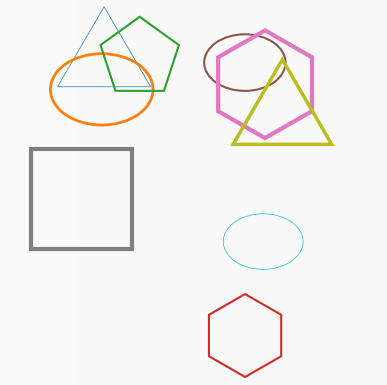[{"shape": "triangle", "thickness": 0.5, "radius": 0.69, "center": [0.269, 0.844]}, {"shape": "oval", "thickness": 2, "radius": 0.66, "center": [0.263, 0.768]}, {"shape": "pentagon", "thickness": 1.5, "radius": 0.53, "center": [0.361, 0.85]}, {"shape": "hexagon", "thickness": 1.5, "radius": 0.54, "center": [0.632, 0.129]}, {"shape": "oval", "thickness": 1.5, "radius": 0.52, "center": [0.632, 0.837]}, {"shape": "hexagon", "thickness": 3, "radius": 0.7, "center": [0.684, 0.781]}, {"shape": "square", "thickness": 3, "radius": 0.65, "center": [0.21, 0.484]}, {"shape": "triangle", "thickness": 2.5, "radius": 0.73, "center": [0.729, 0.698]}, {"shape": "oval", "thickness": 0.5, "radius": 0.52, "center": [0.679, 0.373]}]